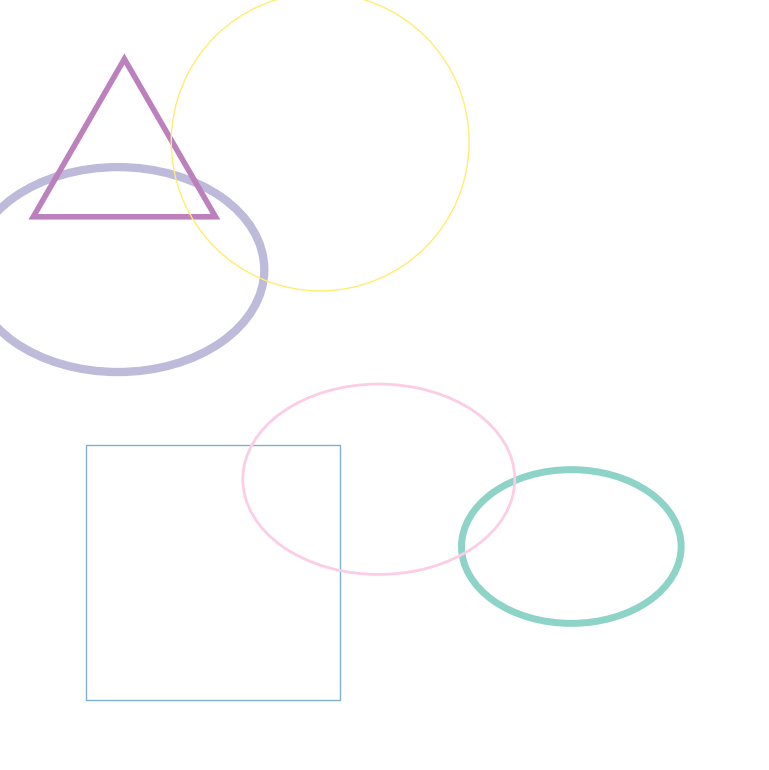[{"shape": "oval", "thickness": 2.5, "radius": 0.71, "center": [0.742, 0.29]}, {"shape": "oval", "thickness": 3, "radius": 0.95, "center": [0.153, 0.65]}, {"shape": "square", "thickness": 0.5, "radius": 0.83, "center": [0.276, 0.256]}, {"shape": "oval", "thickness": 1, "radius": 0.88, "center": [0.492, 0.378]}, {"shape": "triangle", "thickness": 2, "radius": 0.68, "center": [0.162, 0.787]}, {"shape": "circle", "thickness": 0.5, "radius": 0.97, "center": [0.416, 0.816]}]